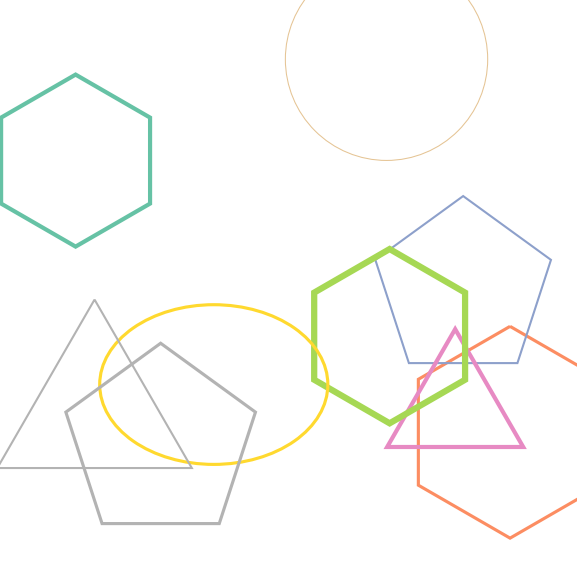[{"shape": "hexagon", "thickness": 2, "radius": 0.74, "center": [0.131, 0.721]}, {"shape": "hexagon", "thickness": 1.5, "radius": 0.92, "center": [0.883, 0.251]}, {"shape": "pentagon", "thickness": 1, "radius": 0.8, "center": [0.802, 0.5]}, {"shape": "triangle", "thickness": 2, "radius": 0.68, "center": [0.788, 0.293]}, {"shape": "hexagon", "thickness": 3, "radius": 0.75, "center": [0.675, 0.417]}, {"shape": "oval", "thickness": 1.5, "radius": 0.99, "center": [0.37, 0.333]}, {"shape": "circle", "thickness": 0.5, "radius": 0.88, "center": [0.669, 0.897]}, {"shape": "pentagon", "thickness": 1.5, "radius": 0.86, "center": [0.278, 0.232]}, {"shape": "triangle", "thickness": 1, "radius": 0.97, "center": [0.164, 0.286]}]